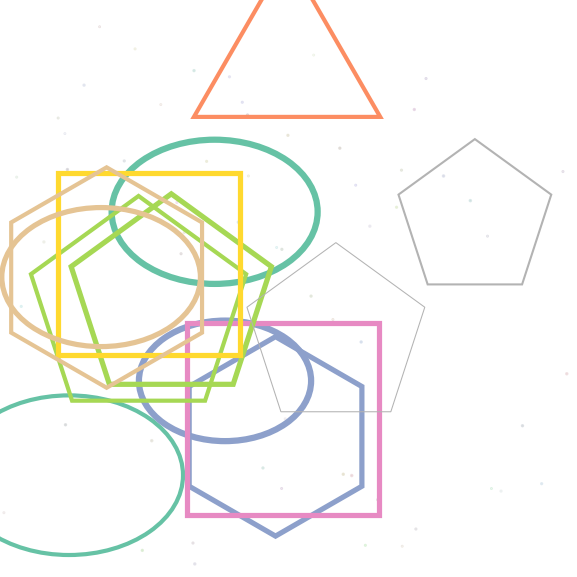[{"shape": "oval", "thickness": 2, "radius": 0.99, "center": [0.119, 0.176]}, {"shape": "oval", "thickness": 3, "radius": 0.89, "center": [0.372, 0.632]}, {"shape": "triangle", "thickness": 2, "radius": 0.93, "center": [0.497, 0.89]}, {"shape": "oval", "thickness": 3, "radius": 0.75, "center": [0.39, 0.34]}, {"shape": "hexagon", "thickness": 2.5, "radius": 0.86, "center": [0.477, 0.243]}, {"shape": "square", "thickness": 2.5, "radius": 0.83, "center": [0.491, 0.273]}, {"shape": "pentagon", "thickness": 2.5, "radius": 0.91, "center": [0.297, 0.481]}, {"shape": "pentagon", "thickness": 2, "radius": 0.98, "center": [0.24, 0.464]}, {"shape": "square", "thickness": 2.5, "radius": 0.79, "center": [0.258, 0.542]}, {"shape": "oval", "thickness": 2.5, "radius": 0.86, "center": [0.175, 0.519]}, {"shape": "hexagon", "thickness": 2, "radius": 0.95, "center": [0.185, 0.519]}, {"shape": "pentagon", "thickness": 0.5, "radius": 0.81, "center": [0.582, 0.417]}, {"shape": "pentagon", "thickness": 1, "radius": 0.7, "center": [0.822, 0.619]}]